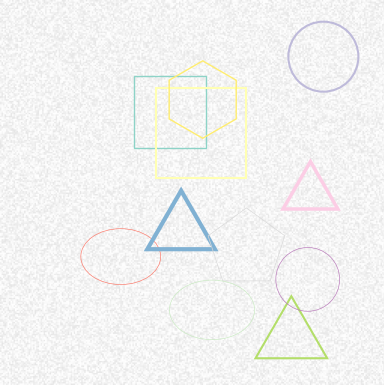[{"shape": "square", "thickness": 1, "radius": 0.46, "center": [0.442, 0.709]}, {"shape": "square", "thickness": 1.5, "radius": 0.59, "center": [0.522, 0.655]}, {"shape": "circle", "thickness": 1.5, "radius": 0.45, "center": [0.84, 0.853]}, {"shape": "oval", "thickness": 0.5, "radius": 0.52, "center": [0.314, 0.333]}, {"shape": "triangle", "thickness": 3, "radius": 0.51, "center": [0.47, 0.403]}, {"shape": "triangle", "thickness": 1.5, "radius": 0.54, "center": [0.757, 0.123]}, {"shape": "triangle", "thickness": 2.5, "radius": 0.41, "center": [0.806, 0.498]}, {"shape": "pentagon", "thickness": 0.5, "radius": 0.52, "center": [0.64, 0.355]}, {"shape": "circle", "thickness": 0.5, "radius": 0.41, "center": [0.799, 0.274]}, {"shape": "oval", "thickness": 0.5, "radius": 0.55, "center": [0.551, 0.195]}, {"shape": "hexagon", "thickness": 1, "radius": 0.5, "center": [0.526, 0.741]}]